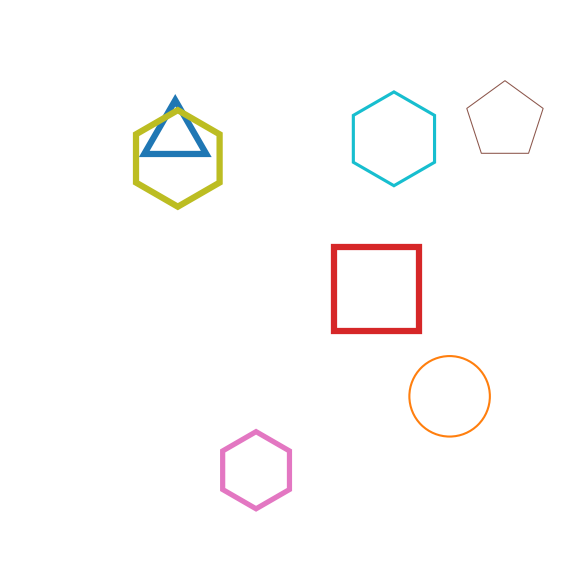[{"shape": "triangle", "thickness": 3, "radius": 0.31, "center": [0.303, 0.764]}, {"shape": "circle", "thickness": 1, "radius": 0.35, "center": [0.779, 0.313]}, {"shape": "square", "thickness": 3, "radius": 0.37, "center": [0.652, 0.499]}, {"shape": "pentagon", "thickness": 0.5, "radius": 0.35, "center": [0.874, 0.79]}, {"shape": "hexagon", "thickness": 2.5, "radius": 0.33, "center": [0.443, 0.185]}, {"shape": "hexagon", "thickness": 3, "radius": 0.42, "center": [0.308, 0.725]}, {"shape": "hexagon", "thickness": 1.5, "radius": 0.41, "center": [0.682, 0.759]}]